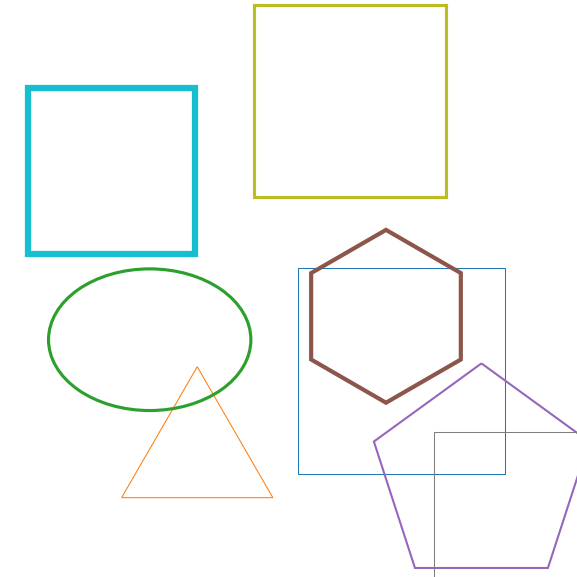[{"shape": "square", "thickness": 0.5, "radius": 0.9, "center": [0.695, 0.357]}, {"shape": "triangle", "thickness": 0.5, "radius": 0.76, "center": [0.342, 0.213]}, {"shape": "oval", "thickness": 1.5, "radius": 0.88, "center": [0.259, 0.411]}, {"shape": "pentagon", "thickness": 1, "radius": 0.98, "center": [0.834, 0.174]}, {"shape": "hexagon", "thickness": 2, "radius": 0.75, "center": [0.668, 0.451]}, {"shape": "square", "thickness": 0.5, "radius": 0.74, "center": [0.9, 0.103]}, {"shape": "square", "thickness": 1.5, "radius": 0.83, "center": [0.607, 0.824]}, {"shape": "square", "thickness": 3, "radius": 0.72, "center": [0.193, 0.703]}]